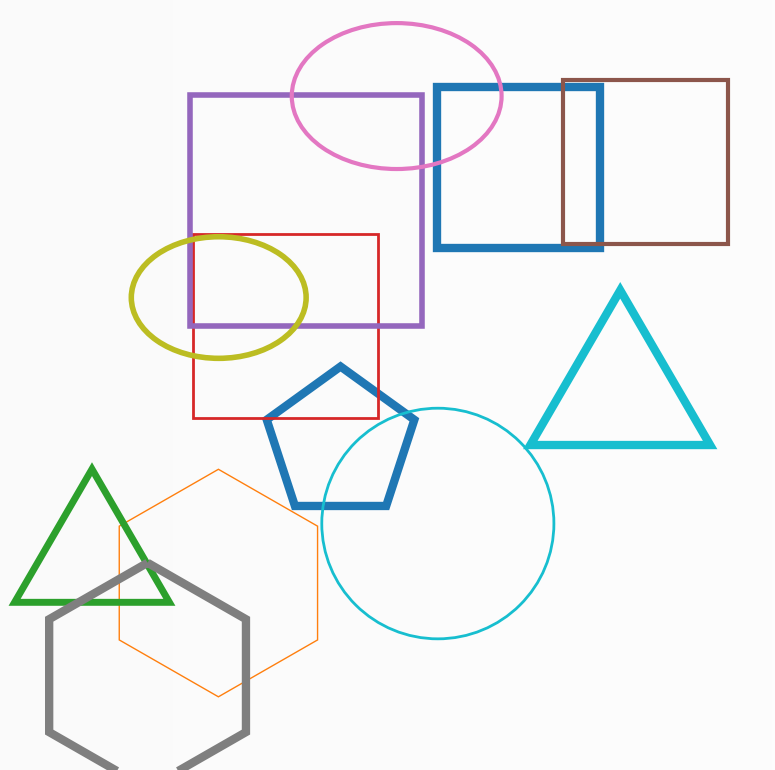[{"shape": "square", "thickness": 3, "radius": 0.52, "center": [0.669, 0.783]}, {"shape": "pentagon", "thickness": 3, "radius": 0.5, "center": [0.439, 0.424]}, {"shape": "hexagon", "thickness": 0.5, "radius": 0.74, "center": [0.282, 0.243]}, {"shape": "triangle", "thickness": 2.5, "radius": 0.58, "center": [0.119, 0.275]}, {"shape": "square", "thickness": 1, "radius": 0.6, "center": [0.368, 0.577]}, {"shape": "square", "thickness": 2, "radius": 0.75, "center": [0.395, 0.726]}, {"shape": "square", "thickness": 1.5, "radius": 0.53, "center": [0.833, 0.79]}, {"shape": "oval", "thickness": 1.5, "radius": 0.68, "center": [0.512, 0.875]}, {"shape": "hexagon", "thickness": 3, "radius": 0.73, "center": [0.19, 0.123]}, {"shape": "oval", "thickness": 2, "radius": 0.56, "center": [0.282, 0.614]}, {"shape": "triangle", "thickness": 3, "radius": 0.67, "center": [0.8, 0.489]}, {"shape": "circle", "thickness": 1, "radius": 0.75, "center": [0.565, 0.32]}]